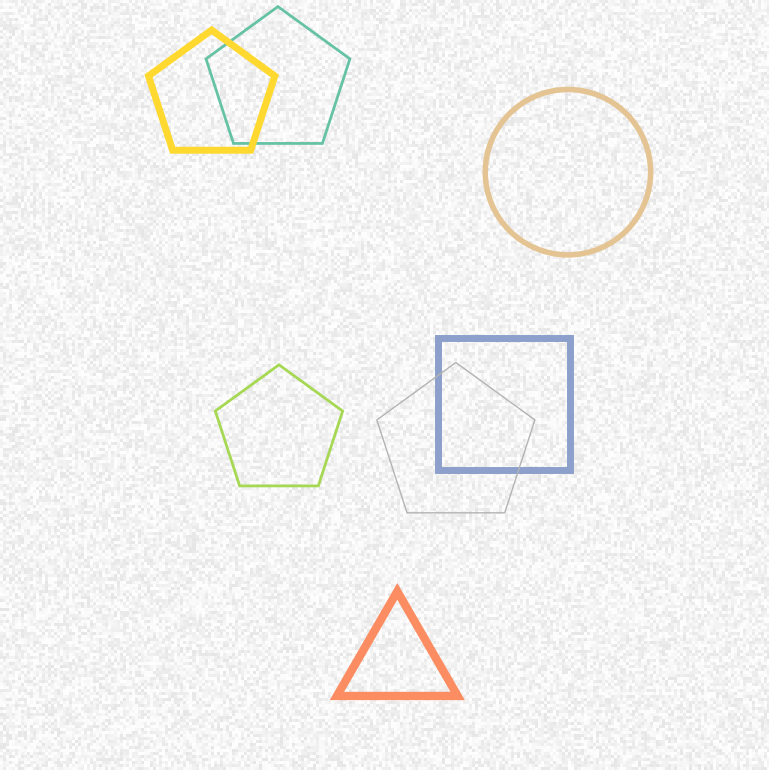[{"shape": "pentagon", "thickness": 1, "radius": 0.49, "center": [0.361, 0.893]}, {"shape": "triangle", "thickness": 3, "radius": 0.45, "center": [0.516, 0.141]}, {"shape": "square", "thickness": 2.5, "radius": 0.43, "center": [0.655, 0.476]}, {"shape": "pentagon", "thickness": 1, "radius": 0.43, "center": [0.362, 0.439]}, {"shape": "pentagon", "thickness": 2.5, "radius": 0.43, "center": [0.275, 0.875]}, {"shape": "circle", "thickness": 2, "radius": 0.54, "center": [0.738, 0.776]}, {"shape": "pentagon", "thickness": 0.5, "radius": 0.54, "center": [0.592, 0.421]}]